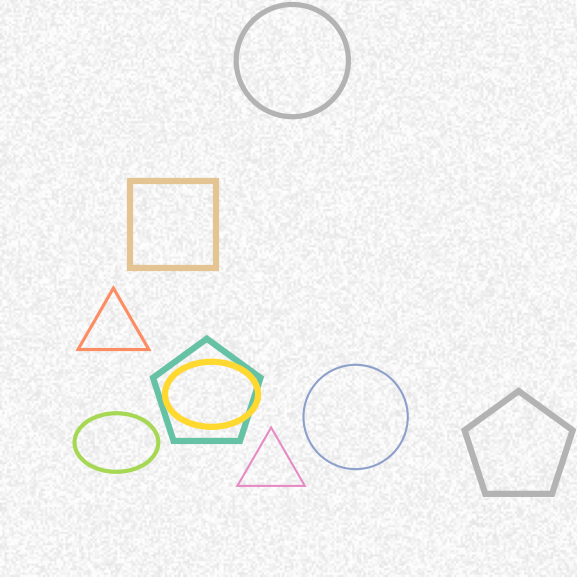[{"shape": "pentagon", "thickness": 3, "radius": 0.49, "center": [0.358, 0.315]}, {"shape": "triangle", "thickness": 1.5, "radius": 0.35, "center": [0.196, 0.429]}, {"shape": "circle", "thickness": 1, "radius": 0.45, "center": [0.616, 0.277]}, {"shape": "triangle", "thickness": 1, "radius": 0.34, "center": [0.469, 0.191]}, {"shape": "oval", "thickness": 2, "radius": 0.36, "center": [0.202, 0.233]}, {"shape": "oval", "thickness": 3, "radius": 0.4, "center": [0.366, 0.316]}, {"shape": "square", "thickness": 3, "radius": 0.37, "center": [0.3, 0.61]}, {"shape": "pentagon", "thickness": 3, "radius": 0.49, "center": [0.898, 0.224]}, {"shape": "circle", "thickness": 2.5, "radius": 0.49, "center": [0.506, 0.894]}]